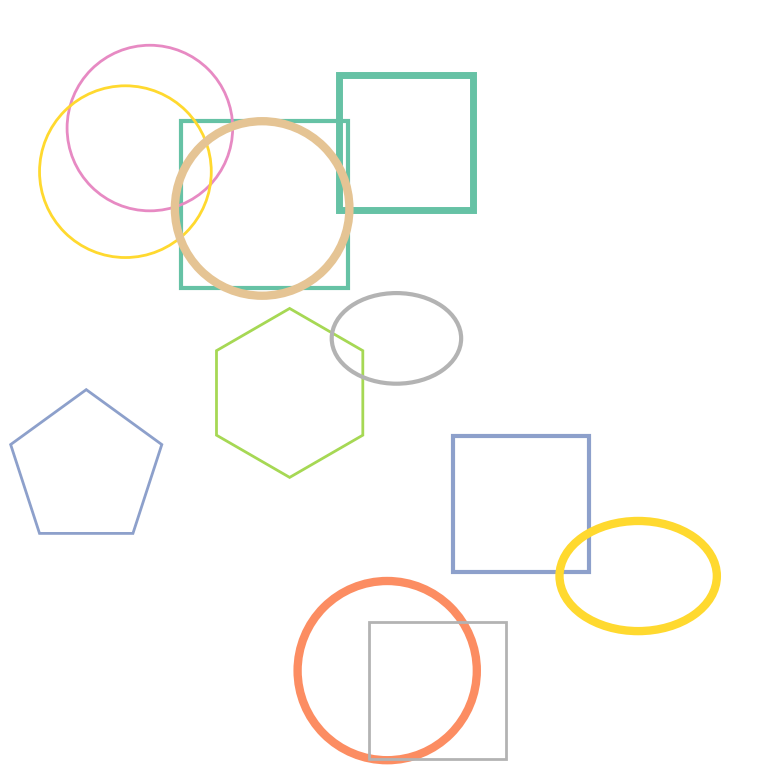[{"shape": "square", "thickness": 2.5, "radius": 0.44, "center": [0.528, 0.815]}, {"shape": "square", "thickness": 1.5, "radius": 0.54, "center": [0.343, 0.735]}, {"shape": "circle", "thickness": 3, "radius": 0.58, "center": [0.503, 0.129]}, {"shape": "pentagon", "thickness": 1, "radius": 0.52, "center": [0.112, 0.391]}, {"shape": "square", "thickness": 1.5, "radius": 0.44, "center": [0.676, 0.346]}, {"shape": "circle", "thickness": 1, "radius": 0.54, "center": [0.195, 0.834]}, {"shape": "hexagon", "thickness": 1, "radius": 0.55, "center": [0.376, 0.49]}, {"shape": "circle", "thickness": 1, "radius": 0.56, "center": [0.163, 0.777]}, {"shape": "oval", "thickness": 3, "radius": 0.51, "center": [0.829, 0.252]}, {"shape": "circle", "thickness": 3, "radius": 0.57, "center": [0.34, 0.729]}, {"shape": "oval", "thickness": 1.5, "radius": 0.42, "center": [0.515, 0.561]}, {"shape": "square", "thickness": 1, "radius": 0.44, "center": [0.568, 0.103]}]